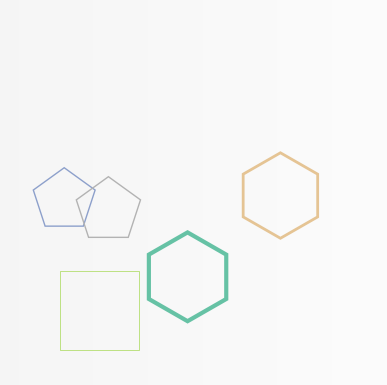[{"shape": "hexagon", "thickness": 3, "radius": 0.58, "center": [0.484, 0.281]}, {"shape": "pentagon", "thickness": 1, "radius": 0.42, "center": [0.166, 0.48]}, {"shape": "square", "thickness": 0.5, "radius": 0.51, "center": [0.257, 0.193]}, {"shape": "hexagon", "thickness": 2, "radius": 0.55, "center": [0.724, 0.492]}, {"shape": "pentagon", "thickness": 1, "radius": 0.44, "center": [0.28, 0.454]}]